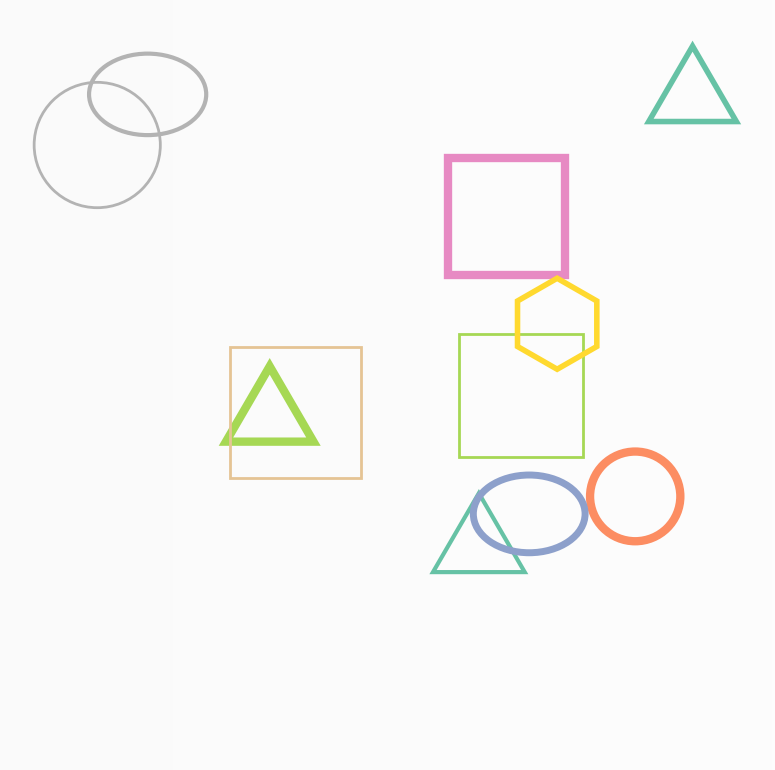[{"shape": "triangle", "thickness": 2, "radius": 0.33, "center": [0.894, 0.875]}, {"shape": "triangle", "thickness": 1.5, "radius": 0.34, "center": [0.618, 0.291]}, {"shape": "circle", "thickness": 3, "radius": 0.29, "center": [0.82, 0.355]}, {"shape": "oval", "thickness": 2.5, "radius": 0.36, "center": [0.683, 0.333]}, {"shape": "square", "thickness": 3, "radius": 0.38, "center": [0.653, 0.719]}, {"shape": "triangle", "thickness": 3, "radius": 0.33, "center": [0.348, 0.459]}, {"shape": "square", "thickness": 1, "radius": 0.4, "center": [0.672, 0.487]}, {"shape": "hexagon", "thickness": 2, "radius": 0.3, "center": [0.719, 0.58]}, {"shape": "square", "thickness": 1, "radius": 0.42, "center": [0.381, 0.464]}, {"shape": "oval", "thickness": 1.5, "radius": 0.38, "center": [0.191, 0.877]}, {"shape": "circle", "thickness": 1, "radius": 0.41, "center": [0.125, 0.812]}]